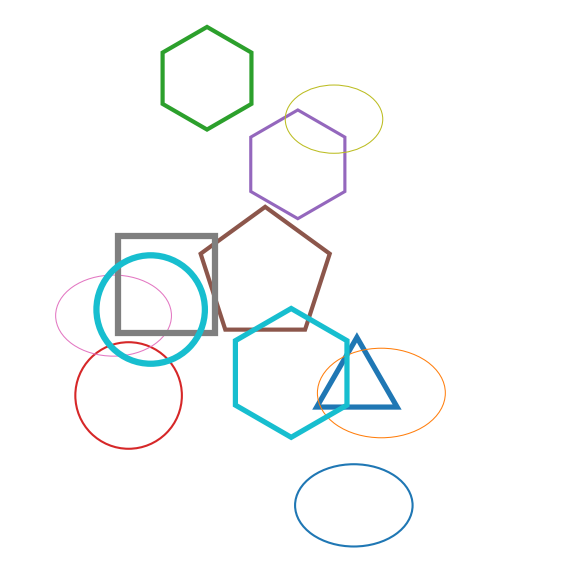[{"shape": "oval", "thickness": 1, "radius": 0.51, "center": [0.613, 0.124]}, {"shape": "triangle", "thickness": 2.5, "radius": 0.4, "center": [0.618, 0.334]}, {"shape": "oval", "thickness": 0.5, "radius": 0.55, "center": [0.66, 0.319]}, {"shape": "hexagon", "thickness": 2, "radius": 0.44, "center": [0.358, 0.864]}, {"shape": "circle", "thickness": 1, "radius": 0.46, "center": [0.223, 0.314]}, {"shape": "hexagon", "thickness": 1.5, "radius": 0.47, "center": [0.516, 0.715]}, {"shape": "pentagon", "thickness": 2, "radius": 0.59, "center": [0.459, 0.523]}, {"shape": "oval", "thickness": 0.5, "radius": 0.5, "center": [0.197, 0.453]}, {"shape": "square", "thickness": 3, "radius": 0.42, "center": [0.289, 0.506]}, {"shape": "oval", "thickness": 0.5, "radius": 0.42, "center": [0.578, 0.793]}, {"shape": "hexagon", "thickness": 2.5, "radius": 0.56, "center": [0.504, 0.353]}, {"shape": "circle", "thickness": 3, "radius": 0.47, "center": [0.261, 0.463]}]